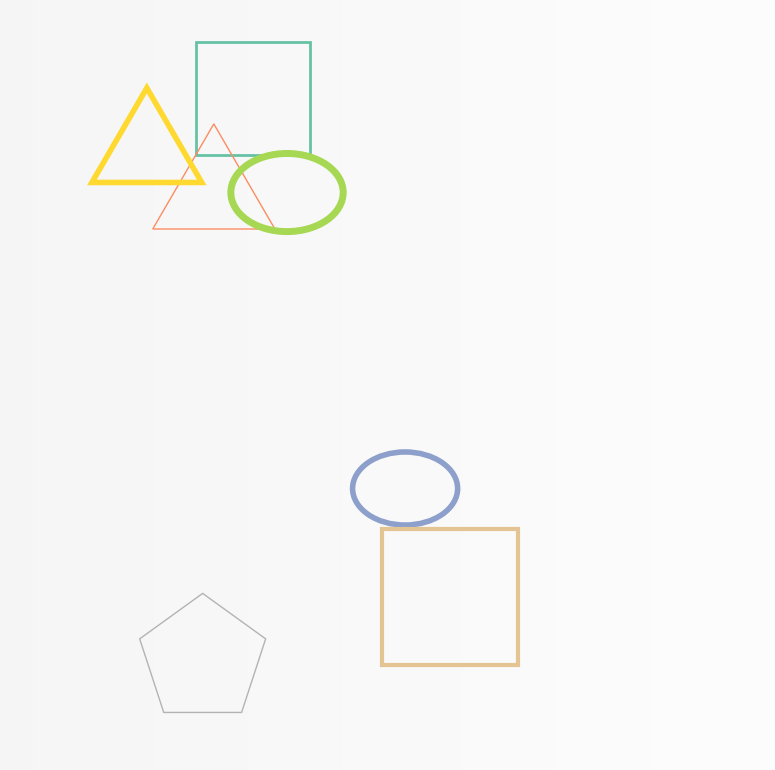[{"shape": "square", "thickness": 1, "radius": 0.37, "center": [0.327, 0.873]}, {"shape": "triangle", "thickness": 0.5, "radius": 0.45, "center": [0.276, 0.748]}, {"shape": "oval", "thickness": 2, "radius": 0.34, "center": [0.523, 0.366]}, {"shape": "oval", "thickness": 2.5, "radius": 0.36, "center": [0.37, 0.75]}, {"shape": "triangle", "thickness": 2, "radius": 0.41, "center": [0.189, 0.804]}, {"shape": "square", "thickness": 1.5, "radius": 0.44, "center": [0.581, 0.224]}, {"shape": "pentagon", "thickness": 0.5, "radius": 0.43, "center": [0.262, 0.144]}]